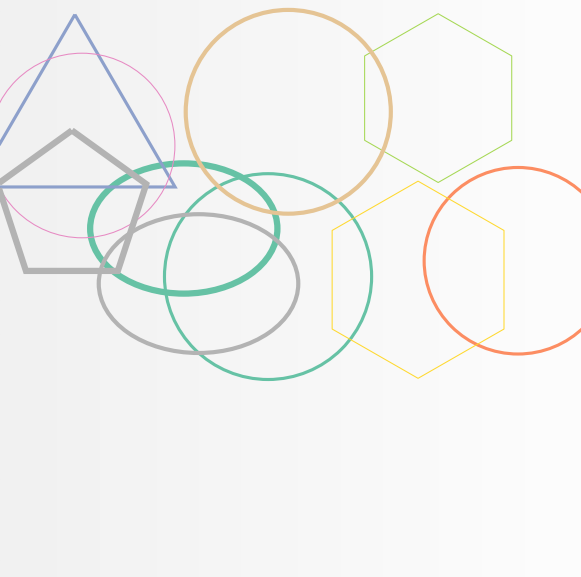[{"shape": "oval", "thickness": 3, "radius": 0.81, "center": [0.316, 0.603]}, {"shape": "circle", "thickness": 1.5, "radius": 0.89, "center": [0.461, 0.52]}, {"shape": "circle", "thickness": 1.5, "radius": 0.81, "center": [0.891, 0.548]}, {"shape": "triangle", "thickness": 1.5, "radius": 1.0, "center": [0.129, 0.775]}, {"shape": "circle", "thickness": 0.5, "radius": 0.8, "center": [0.141, 0.747]}, {"shape": "hexagon", "thickness": 0.5, "radius": 0.73, "center": [0.754, 0.829]}, {"shape": "hexagon", "thickness": 0.5, "radius": 0.85, "center": [0.719, 0.515]}, {"shape": "circle", "thickness": 2, "radius": 0.88, "center": [0.496, 0.806]}, {"shape": "pentagon", "thickness": 3, "radius": 0.67, "center": [0.124, 0.639]}, {"shape": "oval", "thickness": 2, "radius": 0.86, "center": [0.342, 0.508]}]